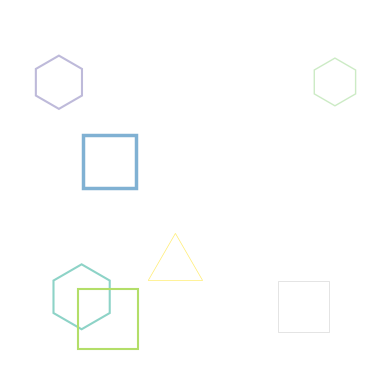[{"shape": "hexagon", "thickness": 1.5, "radius": 0.42, "center": [0.212, 0.229]}, {"shape": "hexagon", "thickness": 1.5, "radius": 0.35, "center": [0.153, 0.786]}, {"shape": "square", "thickness": 2.5, "radius": 0.34, "center": [0.285, 0.58]}, {"shape": "square", "thickness": 1.5, "radius": 0.39, "center": [0.281, 0.171]}, {"shape": "square", "thickness": 0.5, "radius": 0.33, "center": [0.788, 0.205]}, {"shape": "hexagon", "thickness": 1, "radius": 0.31, "center": [0.87, 0.787]}, {"shape": "triangle", "thickness": 0.5, "radius": 0.41, "center": [0.456, 0.312]}]